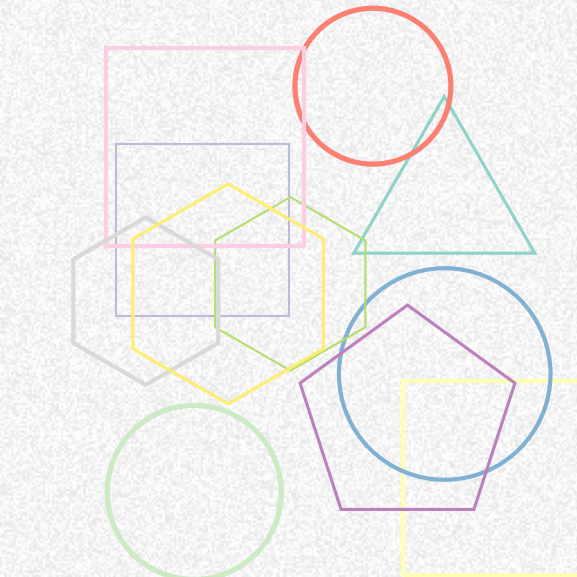[{"shape": "triangle", "thickness": 1.5, "radius": 0.9, "center": [0.769, 0.651]}, {"shape": "square", "thickness": 2, "radius": 0.84, "center": [0.867, 0.171]}, {"shape": "square", "thickness": 1, "radius": 0.75, "center": [0.351, 0.601]}, {"shape": "circle", "thickness": 2.5, "radius": 0.67, "center": [0.646, 0.85]}, {"shape": "circle", "thickness": 2, "radius": 0.92, "center": [0.77, 0.352]}, {"shape": "hexagon", "thickness": 1, "radius": 0.75, "center": [0.503, 0.508]}, {"shape": "square", "thickness": 2, "radius": 0.86, "center": [0.354, 0.745]}, {"shape": "hexagon", "thickness": 2, "radius": 0.72, "center": [0.252, 0.478]}, {"shape": "pentagon", "thickness": 1.5, "radius": 0.98, "center": [0.706, 0.275]}, {"shape": "circle", "thickness": 2.5, "radius": 0.75, "center": [0.336, 0.146]}, {"shape": "hexagon", "thickness": 1.5, "radius": 0.95, "center": [0.395, 0.49]}]